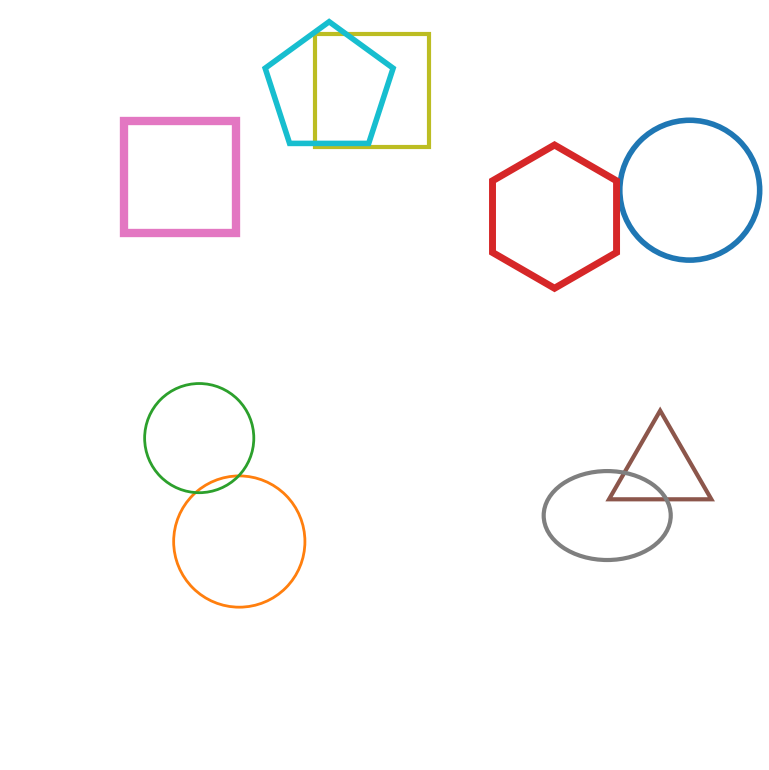[{"shape": "circle", "thickness": 2, "radius": 0.45, "center": [0.896, 0.753]}, {"shape": "circle", "thickness": 1, "radius": 0.43, "center": [0.311, 0.297]}, {"shape": "circle", "thickness": 1, "radius": 0.35, "center": [0.259, 0.431]}, {"shape": "hexagon", "thickness": 2.5, "radius": 0.47, "center": [0.72, 0.719]}, {"shape": "triangle", "thickness": 1.5, "radius": 0.38, "center": [0.857, 0.39]}, {"shape": "square", "thickness": 3, "radius": 0.36, "center": [0.234, 0.77]}, {"shape": "oval", "thickness": 1.5, "radius": 0.41, "center": [0.789, 0.33]}, {"shape": "square", "thickness": 1.5, "radius": 0.37, "center": [0.483, 0.882]}, {"shape": "pentagon", "thickness": 2, "radius": 0.44, "center": [0.427, 0.884]}]